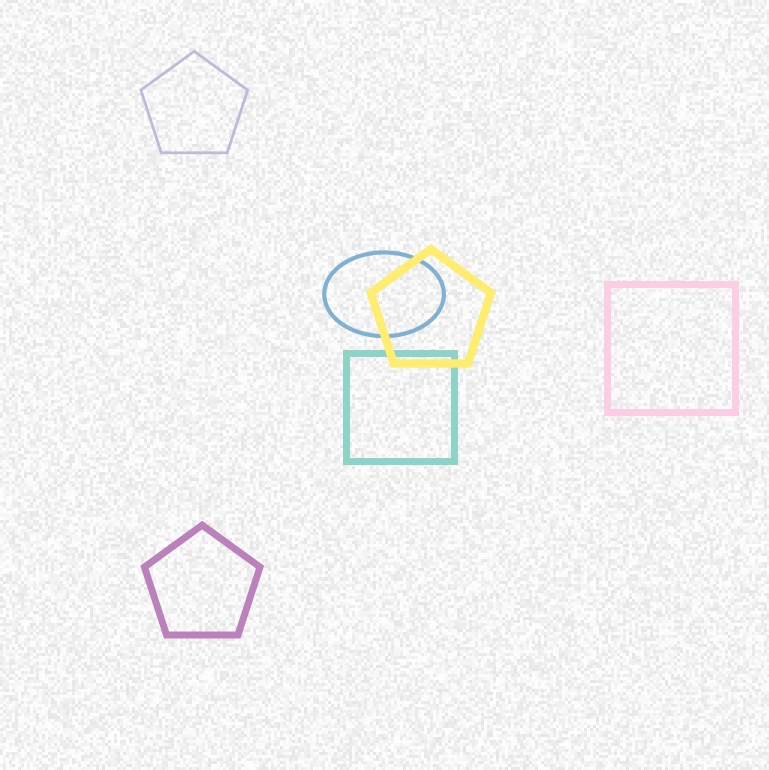[{"shape": "square", "thickness": 2.5, "radius": 0.35, "center": [0.52, 0.471]}, {"shape": "pentagon", "thickness": 1, "radius": 0.36, "center": [0.252, 0.861]}, {"shape": "oval", "thickness": 1.5, "radius": 0.39, "center": [0.499, 0.618]}, {"shape": "square", "thickness": 2.5, "radius": 0.42, "center": [0.871, 0.548]}, {"shape": "pentagon", "thickness": 2.5, "radius": 0.39, "center": [0.263, 0.239]}, {"shape": "pentagon", "thickness": 3, "radius": 0.41, "center": [0.56, 0.594]}]